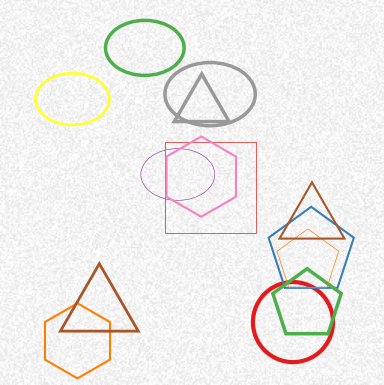[{"shape": "square", "thickness": 0.5, "radius": 0.59, "center": [0.546, 0.513]}, {"shape": "circle", "thickness": 3, "radius": 0.52, "center": [0.761, 0.163]}, {"shape": "pentagon", "thickness": 1.5, "radius": 0.58, "center": [0.808, 0.347]}, {"shape": "oval", "thickness": 2.5, "radius": 0.51, "center": [0.376, 0.876]}, {"shape": "pentagon", "thickness": 2.5, "radius": 0.47, "center": [0.798, 0.209]}, {"shape": "oval", "thickness": 0.5, "radius": 0.48, "center": [0.462, 0.547]}, {"shape": "hexagon", "thickness": 1.5, "radius": 0.49, "center": [0.201, 0.115]}, {"shape": "pentagon", "thickness": 0.5, "radius": 0.42, "center": [0.8, 0.321]}, {"shape": "oval", "thickness": 2, "radius": 0.48, "center": [0.188, 0.743]}, {"shape": "triangle", "thickness": 1.5, "radius": 0.49, "center": [0.81, 0.429]}, {"shape": "triangle", "thickness": 2, "radius": 0.58, "center": [0.258, 0.198]}, {"shape": "hexagon", "thickness": 1.5, "radius": 0.52, "center": [0.523, 0.541]}, {"shape": "triangle", "thickness": 2.5, "radius": 0.41, "center": [0.524, 0.725]}, {"shape": "oval", "thickness": 2.5, "radius": 0.59, "center": [0.546, 0.755]}]